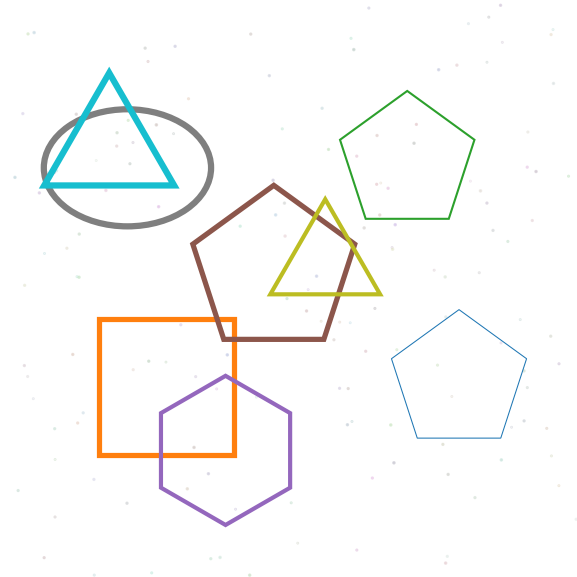[{"shape": "pentagon", "thickness": 0.5, "radius": 0.61, "center": [0.795, 0.34]}, {"shape": "square", "thickness": 2.5, "radius": 0.59, "center": [0.288, 0.329]}, {"shape": "pentagon", "thickness": 1, "radius": 0.61, "center": [0.705, 0.719]}, {"shape": "hexagon", "thickness": 2, "radius": 0.65, "center": [0.391, 0.219]}, {"shape": "pentagon", "thickness": 2.5, "radius": 0.74, "center": [0.474, 0.531]}, {"shape": "oval", "thickness": 3, "radius": 0.72, "center": [0.221, 0.709]}, {"shape": "triangle", "thickness": 2, "radius": 0.55, "center": [0.563, 0.544]}, {"shape": "triangle", "thickness": 3, "radius": 0.65, "center": [0.189, 0.743]}]